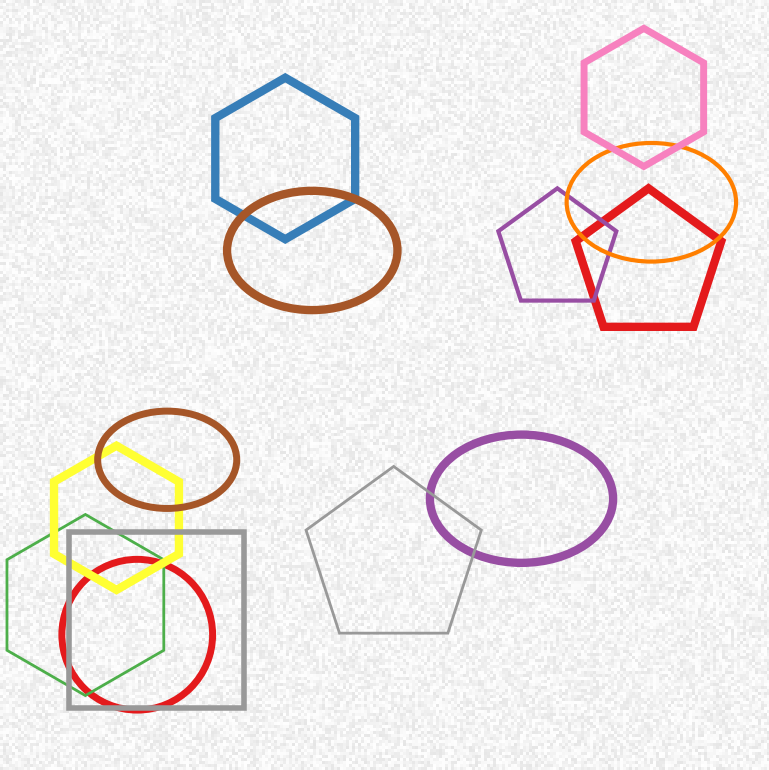[{"shape": "pentagon", "thickness": 3, "radius": 0.5, "center": [0.842, 0.656]}, {"shape": "circle", "thickness": 2.5, "radius": 0.49, "center": [0.178, 0.176]}, {"shape": "hexagon", "thickness": 3, "radius": 0.52, "center": [0.37, 0.794]}, {"shape": "hexagon", "thickness": 1, "radius": 0.59, "center": [0.111, 0.214]}, {"shape": "pentagon", "thickness": 1.5, "radius": 0.4, "center": [0.724, 0.675]}, {"shape": "oval", "thickness": 3, "radius": 0.59, "center": [0.677, 0.352]}, {"shape": "oval", "thickness": 1.5, "radius": 0.55, "center": [0.846, 0.737]}, {"shape": "hexagon", "thickness": 3, "radius": 0.47, "center": [0.151, 0.328]}, {"shape": "oval", "thickness": 3, "radius": 0.55, "center": [0.406, 0.675]}, {"shape": "oval", "thickness": 2.5, "radius": 0.45, "center": [0.217, 0.403]}, {"shape": "hexagon", "thickness": 2.5, "radius": 0.45, "center": [0.836, 0.874]}, {"shape": "pentagon", "thickness": 1, "radius": 0.6, "center": [0.511, 0.275]}, {"shape": "square", "thickness": 2, "radius": 0.57, "center": [0.203, 0.195]}]